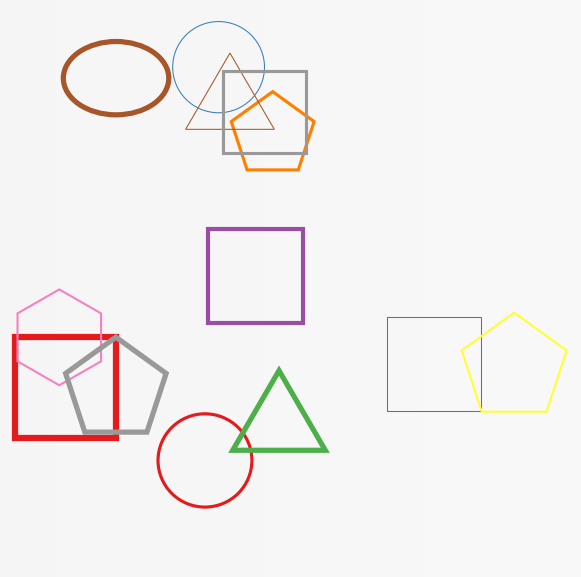[{"shape": "square", "thickness": 3, "radius": 0.44, "center": [0.113, 0.328]}, {"shape": "circle", "thickness": 1.5, "radius": 0.4, "center": [0.353, 0.202]}, {"shape": "circle", "thickness": 0.5, "radius": 0.39, "center": [0.376, 0.883]}, {"shape": "triangle", "thickness": 2.5, "radius": 0.46, "center": [0.48, 0.265]}, {"shape": "square", "thickness": 0.5, "radius": 0.4, "center": [0.747, 0.369]}, {"shape": "square", "thickness": 2, "radius": 0.41, "center": [0.44, 0.521]}, {"shape": "pentagon", "thickness": 1.5, "radius": 0.37, "center": [0.469, 0.766]}, {"shape": "pentagon", "thickness": 1, "radius": 0.47, "center": [0.885, 0.363]}, {"shape": "oval", "thickness": 2.5, "radius": 0.45, "center": [0.2, 0.864]}, {"shape": "triangle", "thickness": 0.5, "radius": 0.44, "center": [0.396, 0.819]}, {"shape": "hexagon", "thickness": 1, "radius": 0.41, "center": [0.102, 0.415]}, {"shape": "pentagon", "thickness": 2.5, "radius": 0.45, "center": [0.199, 0.324]}, {"shape": "square", "thickness": 1.5, "radius": 0.36, "center": [0.455, 0.804]}]